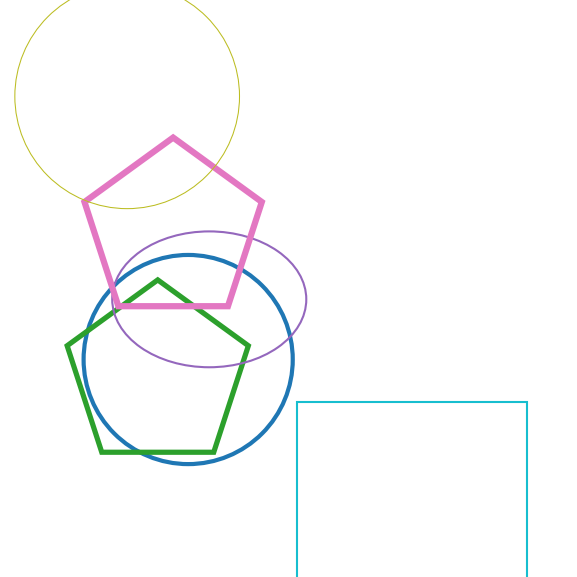[{"shape": "circle", "thickness": 2, "radius": 0.91, "center": [0.326, 0.377]}, {"shape": "pentagon", "thickness": 2.5, "radius": 0.82, "center": [0.273, 0.349]}, {"shape": "oval", "thickness": 1, "radius": 0.84, "center": [0.362, 0.481]}, {"shape": "pentagon", "thickness": 3, "radius": 0.81, "center": [0.3, 0.599]}, {"shape": "circle", "thickness": 0.5, "radius": 0.97, "center": [0.22, 0.832]}, {"shape": "square", "thickness": 1, "radius": 0.99, "center": [0.714, 0.103]}]